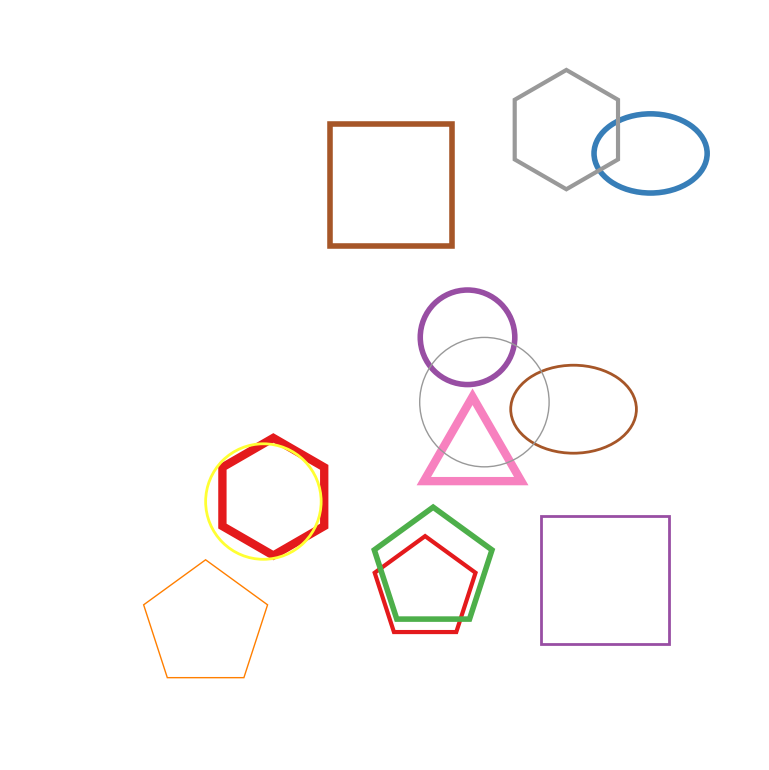[{"shape": "pentagon", "thickness": 1.5, "radius": 0.34, "center": [0.552, 0.235]}, {"shape": "hexagon", "thickness": 3, "radius": 0.38, "center": [0.355, 0.355]}, {"shape": "oval", "thickness": 2, "radius": 0.37, "center": [0.845, 0.801]}, {"shape": "pentagon", "thickness": 2, "radius": 0.4, "center": [0.563, 0.261]}, {"shape": "circle", "thickness": 2, "radius": 0.31, "center": [0.607, 0.562]}, {"shape": "square", "thickness": 1, "radius": 0.42, "center": [0.786, 0.246]}, {"shape": "pentagon", "thickness": 0.5, "radius": 0.42, "center": [0.267, 0.188]}, {"shape": "circle", "thickness": 1, "radius": 0.38, "center": [0.342, 0.349]}, {"shape": "square", "thickness": 2, "radius": 0.4, "center": [0.508, 0.759]}, {"shape": "oval", "thickness": 1, "radius": 0.41, "center": [0.745, 0.469]}, {"shape": "triangle", "thickness": 3, "radius": 0.37, "center": [0.614, 0.412]}, {"shape": "hexagon", "thickness": 1.5, "radius": 0.39, "center": [0.736, 0.832]}, {"shape": "circle", "thickness": 0.5, "radius": 0.42, "center": [0.629, 0.478]}]